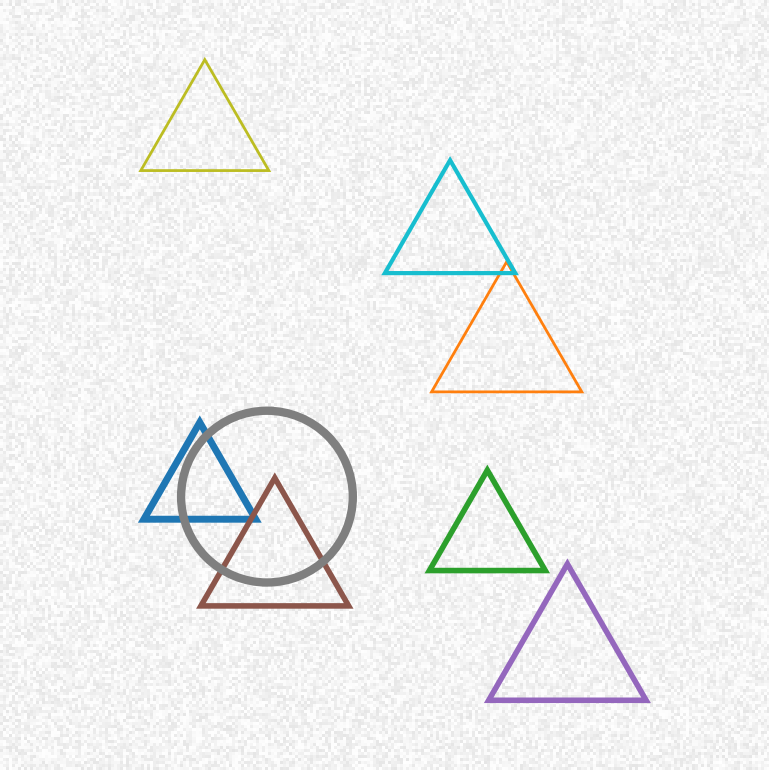[{"shape": "triangle", "thickness": 2.5, "radius": 0.42, "center": [0.259, 0.368]}, {"shape": "triangle", "thickness": 1, "radius": 0.56, "center": [0.658, 0.547]}, {"shape": "triangle", "thickness": 2, "radius": 0.43, "center": [0.633, 0.302]}, {"shape": "triangle", "thickness": 2, "radius": 0.59, "center": [0.737, 0.15]}, {"shape": "triangle", "thickness": 2, "radius": 0.55, "center": [0.357, 0.269]}, {"shape": "circle", "thickness": 3, "radius": 0.56, "center": [0.347, 0.355]}, {"shape": "triangle", "thickness": 1, "radius": 0.48, "center": [0.266, 0.826]}, {"shape": "triangle", "thickness": 1.5, "radius": 0.49, "center": [0.585, 0.694]}]